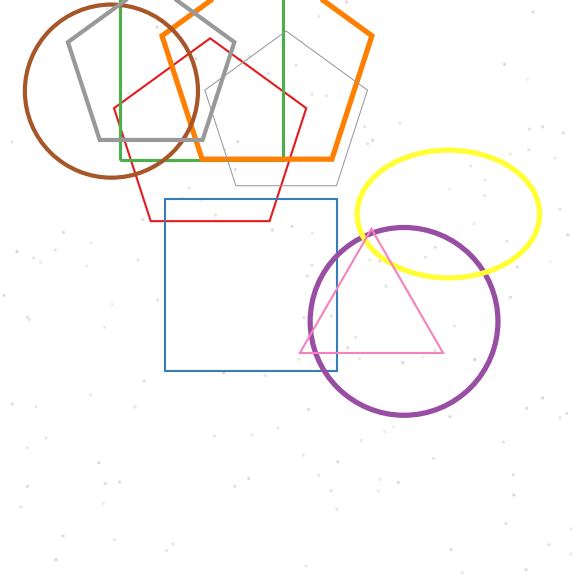[{"shape": "pentagon", "thickness": 1, "radius": 0.88, "center": [0.364, 0.758]}, {"shape": "square", "thickness": 1, "radius": 0.75, "center": [0.435, 0.506]}, {"shape": "square", "thickness": 1.5, "radius": 0.71, "center": [0.35, 0.863]}, {"shape": "circle", "thickness": 2.5, "radius": 0.81, "center": [0.7, 0.443]}, {"shape": "pentagon", "thickness": 2.5, "radius": 0.96, "center": [0.462, 0.878]}, {"shape": "oval", "thickness": 2.5, "radius": 0.79, "center": [0.776, 0.629]}, {"shape": "circle", "thickness": 2, "radius": 0.75, "center": [0.193, 0.841]}, {"shape": "triangle", "thickness": 1, "radius": 0.72, "center": [0.643, 0.46]}, {"shape": "pentagon", "thickness": 0.5, "radius": 0.74, "center": [0.496, 0.797]}, {"shape": "pentagon", "thickness": 2, "radius": 0.76, "center": [0.262, 0.879]}]